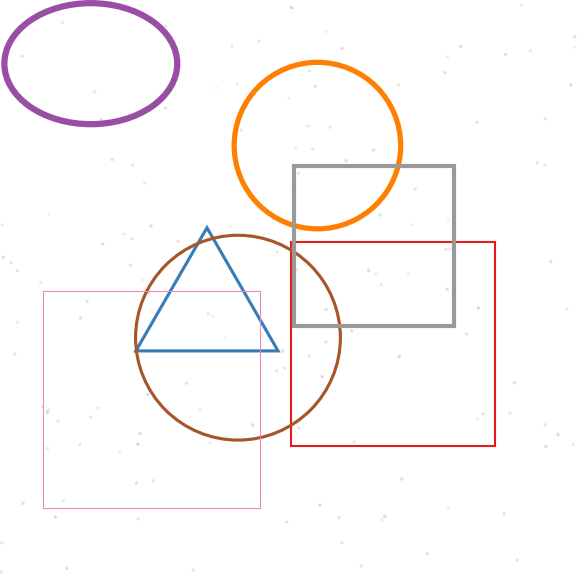[{"shape": "square", "thickness": 1, "radius": 0.88, "center": [0.681, 0.403]}, {"shape": "triangle", "thickness": 1.5, "radius": 0.71, "center": [0.358, 0.463]}, {"shape": "oval", "thickness": 3, "radius": 0.75, "center": [0.157, 0.889]}, {"shape": "circle", "thickness": 2.5, "radius": 0.72, "center": [0.55, 0.747]}, {"shape": "circle", "thickness": 1.5, "radius": 0.89, "center": [0.412, 0.414]}, {"shape": "square", "thickness": 0.5, "radius": 0.94, "center": [0.262, 0.307]}, {"shape": "square", "thickness": 2, "radius": 0.69, "center": [0.648, 0.573]}]